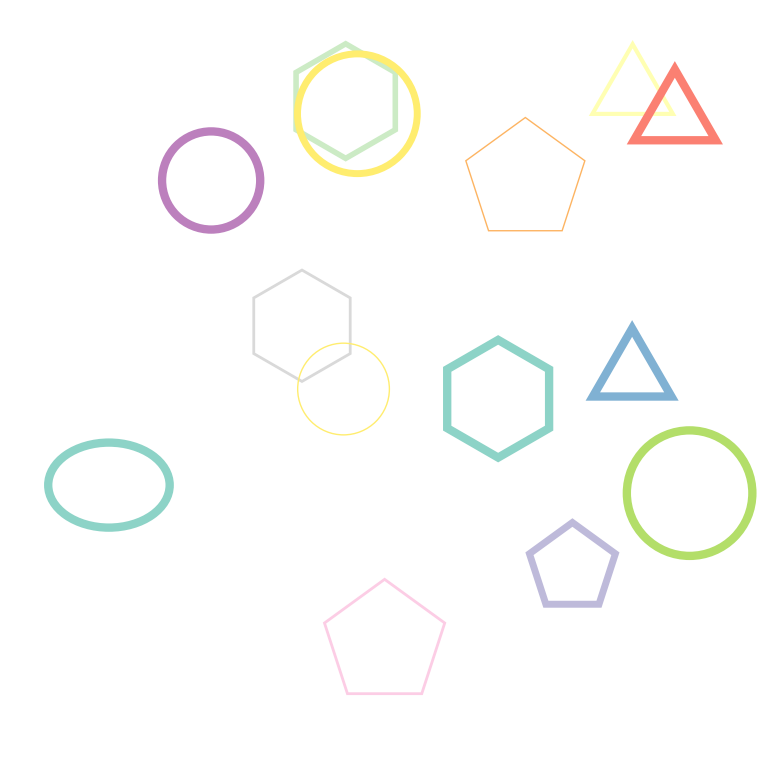[{"shape": "hexagon", "thickness": 3, "radius": 0.38, "center": [0.647, 0.482]}, {"shape": "oval", "thickness": 3, "radius": 0.39, "center": [0.141, 0.37]}, {"shape": "triangle", "thickness": 1.5, "radius": 0.3, "center": [0.822, 0.882]}, {"shape": "pentagon", "thickness": 2.5, "radius": 0.29, "center": [0.743, 0.263]}, {"shape": "triangle", "thickness": 3, "radius": 0.31, "center": [0.876, 0.848]}, {"shape": "triangle", "thickness": 3, "radius": 0.29, "center": [0.821, 0.514]}, {"shape": "pentagon", "thickness": 0.5, "radius": 0.41, "center": [0.682, 0.766]}, {"shape": "circle", "thickness": 3, "radius": 0.41, "center": [0.896, 0.36]}, {"shape": "pentagon", "thickness": 1, "radius": 0.41, "center": [0.499, 0.166]}, {"shape": "hexagon", "thickness": 1, "radius": 0.36, "center": [0.392, 0.577]}, {"shape": "circle", "thickness": 3, "radius": 0.32, "center": [0.274, 0.766]}, {"shape": "hexagon", "thickness": 2, "radius": 0.37, "center": [0.449, 0.869]}, {"shape": "circle", "thickness": 2.5, "radius": 0.39, "center": [0.464, 0.852]}, {"shape": "circle", "thickness": 0.5, "radius": 0.3, "center": [0.446, 0.495]}]